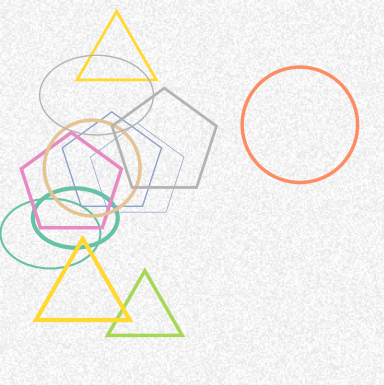[{"shape": "oval", "thickness": 1.5, "radius": 0.65, "center": [0.131, 0.393]}, {"shape": "oval", "thickness": 3, "radius": 0.55, "center": [0.196, 0.434]}, {"shape": "circle", "thickness": 2.5, "radius": 0.75, "center": [0.779, 0.676]}, {"shape": "pentagon", "thickness": 1, "radius": 0.68, "center": [0.291, 0.574]}, {"shape": "pentagon", "thickness": 0.5, "radius": 0.64, "center": [0.356, 0.552]}, {"shape": "pentagon", "thickness": 2.5, "radius": 0.68, "center": [0.185, 0.519]}, {"shape": "triangle", "thickness": 2.5, "radius": 0.56, "center": [0.376, 0.185]}, {"shape": "triangle", "thickness": 3, "radius": 0.7, "center": [0.215, 0.239]}, {"shape": "triangle", "thickness": 2, "radius": 0.59, "center": [0.303, 0.852]}, {"shape": "circle", "thickness": 2.5, "radius": 0.62, "center": [0.239, 0.564]}, {"shape": "oval", "thickness": 1, "radius": 0.74, "center": [0.251, 0.753]}, {"shape": "pentagon", "thickness": 2, "radius": 0.71, "center": [0.427, 0.628]}]